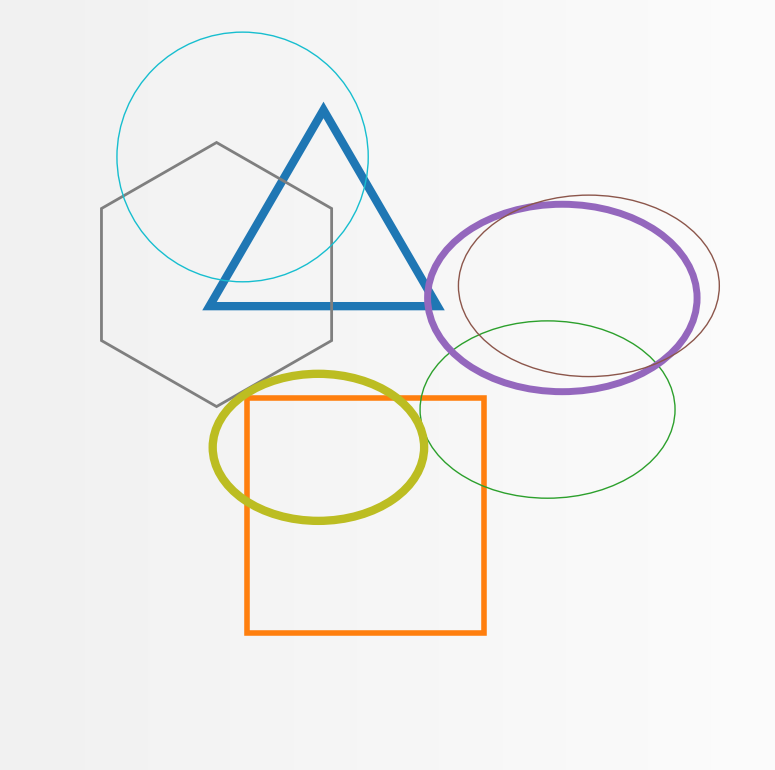[{"shape": "triangle", "thickness": 3, "radius": 0.85, "center": [0.417, 0.687]}, {"shape": "square", "thickness": 2, "radius": 0.76, "center": [0.472, 0.33]}, {"shape": "oval", "thickness": 0.5, "radius": 0.82, "center": [0.707, 0.468]}, {"shape": "oval", "thickness": 2.5, "radius": 0.87, "center": [0.726, 0.613]}, {"shape": "oval", "thickness": 0.5, "radius": 0.84, "center": [0.76, 0.629]}, {"shape": "hexagon", "thickness": 1, "radius": 0.86, "center": [0.279, 0.643]}, {"shape": "oval", "thickness": 3, "radius": 0.68, "center": [0.411, 0.419]}, {"shape": "circle", "thickness": 0.5, "radius": 0.81, "center": [0.313, 0.796]}]